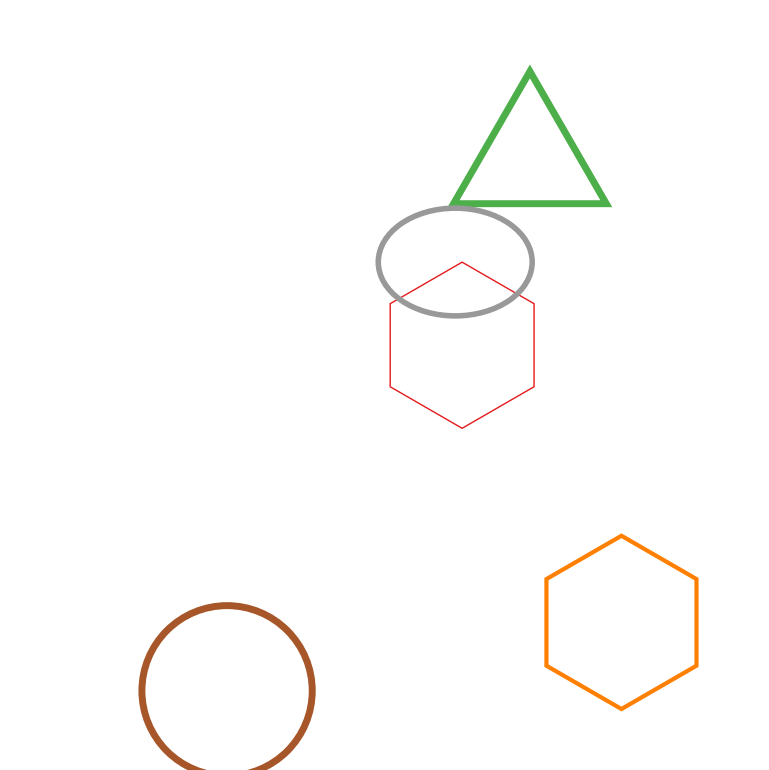[{"shape": "hexagon", "thickness": 0.5, "radius": 0.54, "center": [0.6, 0.552]}, {"shape": "triangle", "thickness": 2.5, "radius": 0.57, "center": [0.688, 0.793]}, {"shape": "hexagon", "thickness": 1.5, "radius": 0.56, "center": [0.807, 0.192]}, {"shape": "circle", "thickness": 2.5, "radius": 0.55, "center": [0.295, 0.103]}, {"shape": "oval", "thickness": 2, "radius": 0.5, "center": [0.591, 0.66]}]